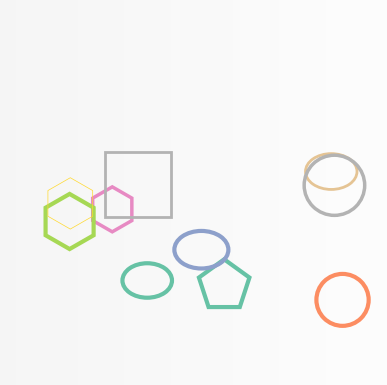[{"shape": "oval", "thickness": 3, "radius": 0.32, "center": [0.38, 0.271]}, {"shape": "pentagon", "thickness": 3, "radius": 0.34, "center": [0.579, 0.258]}, {"shape": "circle", "thickness": 3, "radius": 0.34, "center": [0.884, 0.221]}, {"shape": "oval", "thickness": 3, "radius": 0.35, "center": [0.52, 0.351]}, {"shape": "hexagon", "thickness": 2.5, "radius": 0.29, "center": [0.29, 0.456]}, {"shape": "hexagon", "thickness": 3, "radius": 0.36, "center": [0.18, 0.425]}, {"shape": "hexagon", "thickness": 0.5, "radius": 0.33, "center": [0.181, 0.472]}, {"shape": "oval", "thickness": 2, "radius": 0.33, "center": [0.855, 0.554]}, {"shape": "circle", "thickness": 2.5, "radius": 0.39, "center": [0.863, 0.519]}, {"shape": "square", "thickness": 2, "radius": 0.43, "center": [0.356, 0.521]}]